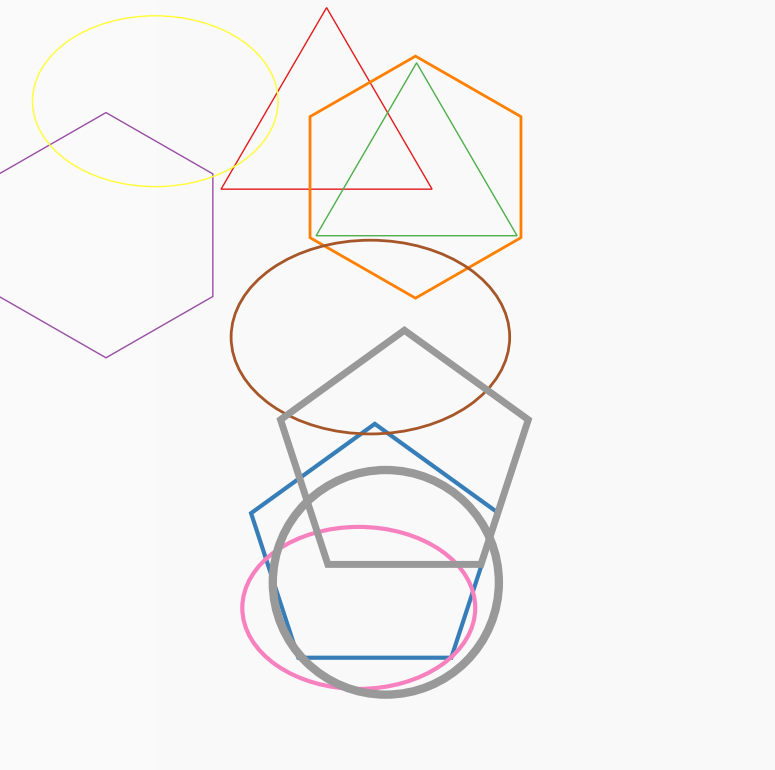[{"shape": "triangle", "thickness": 0.5, "radius": 0.79, "center": [0.421, 0.833]}, {"shape": "pentagon", "thickness": 1.5, "radius": 0.84, "center": [0.484, 0.282]}, {"shape": "triangle", "thickness": 0.5, "radius": 0.75, "center": [0.538, 0.769]}, {"shape": "hexagon", "thickness": 0.5, "radius": 0.8, "center": [0.137, 0.695]}, {"shape": "hexagon", "thickness": 1, "radius": 0.79, "center": [0.536, 0.77]}, {"shape": "oval", "thickness": 0.5, "radius": 0.79, "center": [0.2, 0.869]}, {"shape": "oval", "thickness": 1, "radius": 0.9, "center": [0.478, 0.562]}, {"shape": "oval", "thickness": 1.5, "radius": 0.75, "center": [0.463, 0.211]}, {"shape": "pentagon", "thickness": 2.5, "radius": 0.84, "center": [0.522, 0.403]}, {"shape": "circle", "thickness": 3, "radius": 0.73, "center": [0.498, 0.244]}]